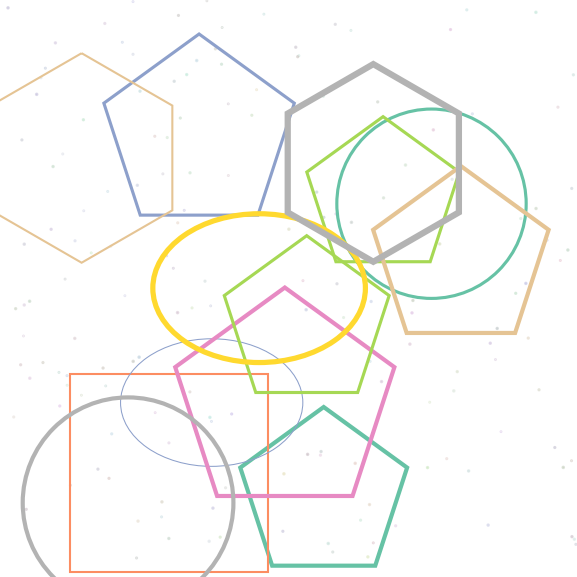[{"shape": "pentagon", "thickness": 2, "radius": 0.76, "center": [0.561, 0.142]}, {"shape": "circle", "thickness": 1.5, "radius": 0.82, "center": [0.747, 0.646]}, {"shape": "square", "thickness": 1, "radius": 0.86, "center": [0.292, 0.18]}, {"shape": "pentagon", "thickness": 1.5, "radius": 0.87, "center": [0.345, 0.767]}, {"shape": "oval", "thickness": 0.5, "radius": 0.79, "center": [0.367, 0.302]}, {"shape": "pentagon", "thickness": 2, "radius": 1.0, "center": [0.493, 0.302]}, {"shape": "pentagon", "thickness": 1.5, "radius": 0.69, "center": [0.663, 0.658]}, {"shape": "pentagon", "thickness": 1.5, "radius": 0.75, "center": [0.531, 0.441]}, {"shape": "oval", "thickness": 2.5, "radius": 0.92, "center": [0.449, 0.5]}, {"shape": "pentagon", "thickness": 2, "radius": 0.8, "center": [0.798, 0.552]}, {"shape": "hexagon", "thickness": 1, "radius": 0.91, "center": [0.141, 0.726]}, {"shape": "hexagon", "thickness": 3, "radius": 0.86, "center": [0.646, 0.717]}, {"shape": "circle", "thickness": 2, "radius": 0.91, "center": [0.222, 0.129]}]